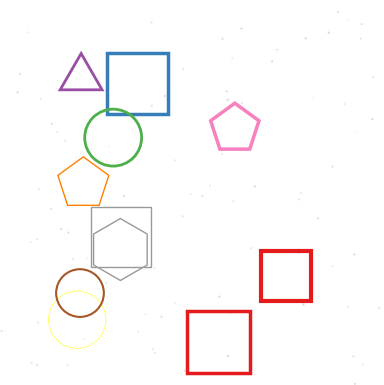[{"shape": "square", "thickness": 3, "radius": 0.32, "center": [0.743, 0.283]}, {"shape": "square", "thickness": 2.5, "radius": 0.4, "center": [0.568, 0.111]}, {"shape": "square", "thickness": 2.5, "radius": 0.4, "center": [0.357, 0.783]}, {"shape": "circle", "thickness": 2, "radius": 0.37, "center": [0.294, 0.643]}, {"shape": "triangle", "thickness": 2, "radius": 0.31, "center": [0.211, 0.798]}, {"shape": "pentagon", "thickness": 1, "radius": 0.35, "center": [0.216, 0.523]}, {"shape": "circle", "thickness": 0.5, "radius": 0.37, "center": [0.2, 0.17]}, {"shape": "circle", "thickness": 1.5, "radius": 0.31, "center": [0.208, 0.239]}, {"shape": "pentagon", "thickness": 2.5, "radius": 0.33, "center": [0.61, 0.666]}, {"shape": "hexagon", "thickness": 1, "radius": 0.4, "center": [0.313, 0.352]}, {"shape": "square", "thickness": 1, "radius": 0.39, "center": [0.315, 0.383]}]